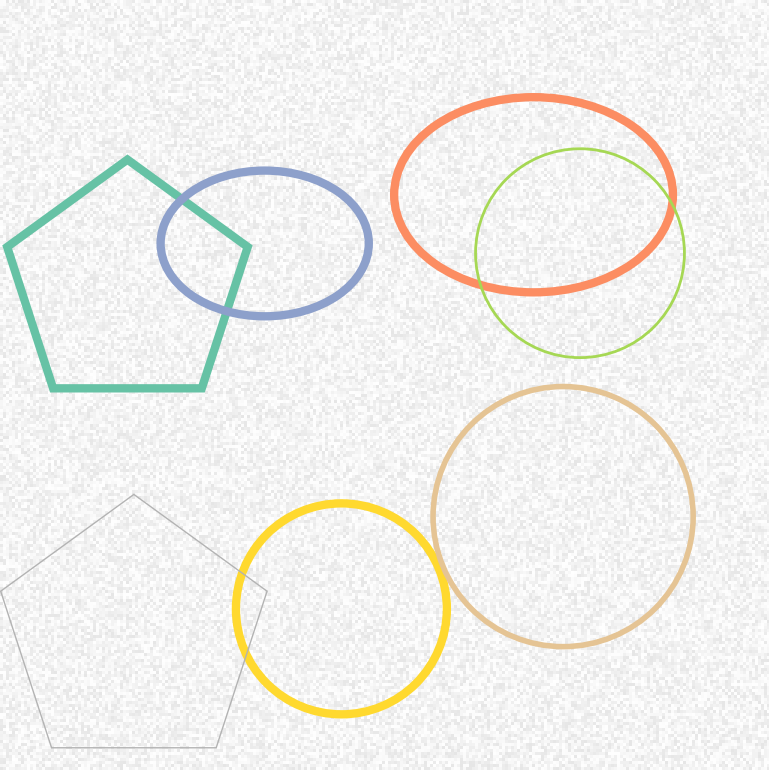[{"shape": "pentagon", "thickness": 3, "radius": 0.82, "center": [0.166, 0.629]}, {"shape": "oval", "thickness": 3, "radius": 0.91, "center": [0.693, 0.747]}, {"shape": "oval", "thickness": 3, "radius": 0.68, "center": [0.344, 0.684]}, {"shape": "circle", "thickness": 1, "radius": 0.68, "center": [0.753, 0.671]}, {"shape": "circle", "thickness": 3, "radius": 0.68, "center": [0.443, 0.209]}, {"shape": "circle", "thickness": 2, "radius": 0.84, "center": [0.731, 0.329]}, {"shape": "pentagon", "thickness": 0.5, "radius": 0.91, "center": [0.174, 0.176]}]